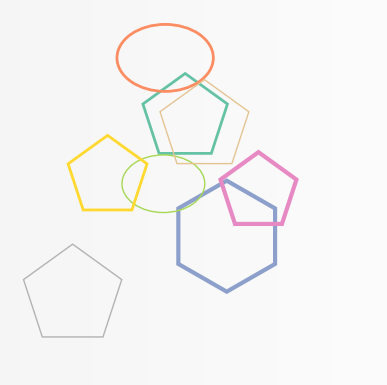[{"shape": "pentagon", "thickness": 2, "radius": 0.57, "center": [0.478, 0.694]}, {"shape": "oval", "thickness": 2, "radius": 0.62, "center": [0.426, 0.85]}, {"shape": "hexagon", "thickness": 3, "radius": 0.72, "center": [0.585, 0.387]}, {"shape": "pentagon", "thickness": 3, "radius": 0.52, "center": [0.667, 0.502]}, {"shape": "oval", "thickness": 1, "radius": 0.53, "center": [0.422, 0.523]}, {"shape": "pentagon", "thickness": 2, "radius": 0.54, "center": [0.278, 0.541]}, {"shape": "pentagon", "thickness": 1, "radius": 0.6, "center": [0.528, 0.673]}, {"shape": "pentagon", "thickness": 1, "radius": 0.67, "center": [0.187, 0.233]}]